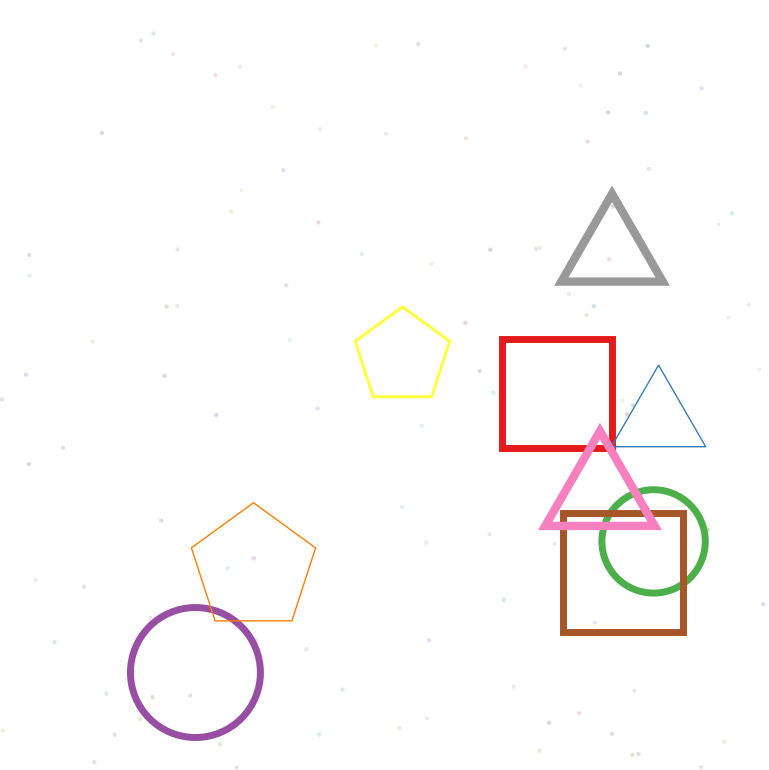[{"shape": "square", "thickness": 2.5, "radius": 0.36, "center": [0.723, 0.489]}, {"shape": "triangle", "thickness": 0.5, "radius": 0.35, "center": [0.855, 0.455]}, {"shape": "circle", "thickness": 2.5, "radius": 0.34, "center": [0.849, 0.297]}, {"shape": "circle", "thickness": 2.5, "radius": 0.42, "center": [0.254, 0.127]}, {"shape": "pentagon", "thickness": 0.5, "radius": 0.42, "center": [0.329, 0.262]}, {"shape": "pentagon", "thickness": 1, "radius": 0.32, "center": [0.523, 0.537]}, {"shape": "square", "thickness": 2.5, "radius": 0.39, "center": [0.809, 0.256]}, {"shape": "triangle", "thickness": 3, "radius": 0.41, "center": [0.779, 0.358]}, {"shape": "triangle", "thickness": 3, "radius": 0.38, "center": [0.795, 0.672]}]